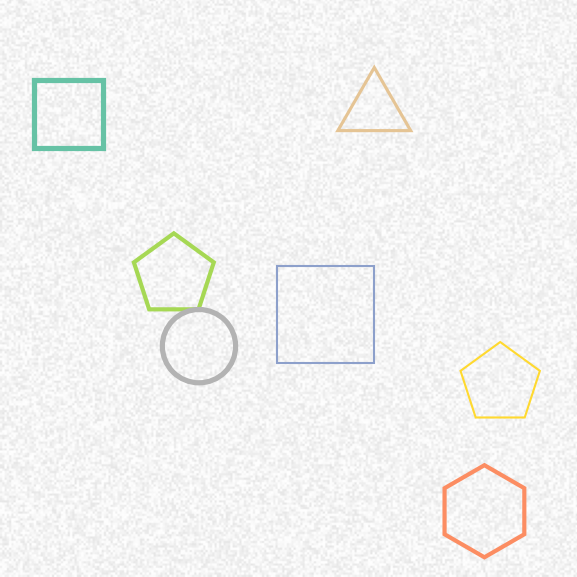[{"shape": "square", "thickness": 2.5, "radius": 0.3, "center": [0.119, 0.802]}, {"shape": "hexagon", "thickness": 2, "radius": 0.4, "center": [0.839, 0.114]}, {"shape": "square", "thickness": 1, "radius": 0.42, "center": [0.564, 0.455]}, {"shape": "pentagon", "thickness": 2, "radius": 0.36, "center": [0.301, 0.522]}, {"shape": "pentagon", "thickness": 1, "radius": 0.36, "center": [0.866, 0.335]}, {"shape": "triangle", "thickness": 1.5, "radius": 0.36, "center": [0.648, 0.809]}, {"shape": "circle", "thickness": 2.5, "radius": 0.32, "center": [0.345, 0.4]}]